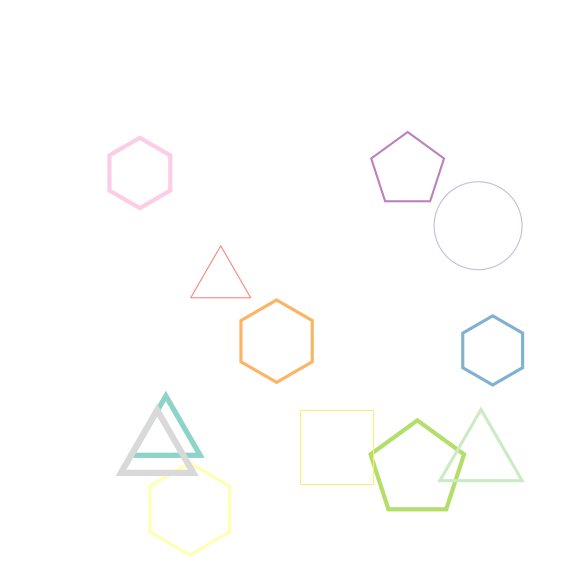[{"shape": "triangle", "thickness": 2.5, "radius": 0.34, "center": [0.287, 0.245]}, {"shape": "hexagon", "thickness": 1.5, "radius": 0.4, "center": [0.329, 0.118]}, {"shape": "circle", "thickness": 0.5, "radius": 0.38, "center": [0.828, 0.608]}, {"shape": "triangle", "thickness": 0.5, "radius": 0.3, "center": [0.382, 0.514]}, {"shape": "hexagon", "thickness": 1.5, "radius": 0.3, "center": [0.853, 0.392]}, {"shape": "hexagon", "thickness": 1.5, "radius": 0.36, "center": [0.479, 0.408]}, {"shape": "pentagon", "thickness": 2, "radius": 0.43, "center": [0.723, 0.186]}, {"shape": "hexagon", "thickness": 2, "radius": 0.3, "center": [0.242, 0.7]}, {"shape": "triangle", "thickness": 3, "radius": 0.36, "center": [0.272, 0.216]}, {"shape": "pentagon", "thickness": 1, "radius": 0.33, "center": [0.706, 0.704]}, {"shape": "triangle", "thickness": 1.5, "radius": 0.41, "center": [0.833, 0.208]}, {"shape": "square", "thickness": 0.5, "radius": 0.32, "center": [0.583, 0.225]}]